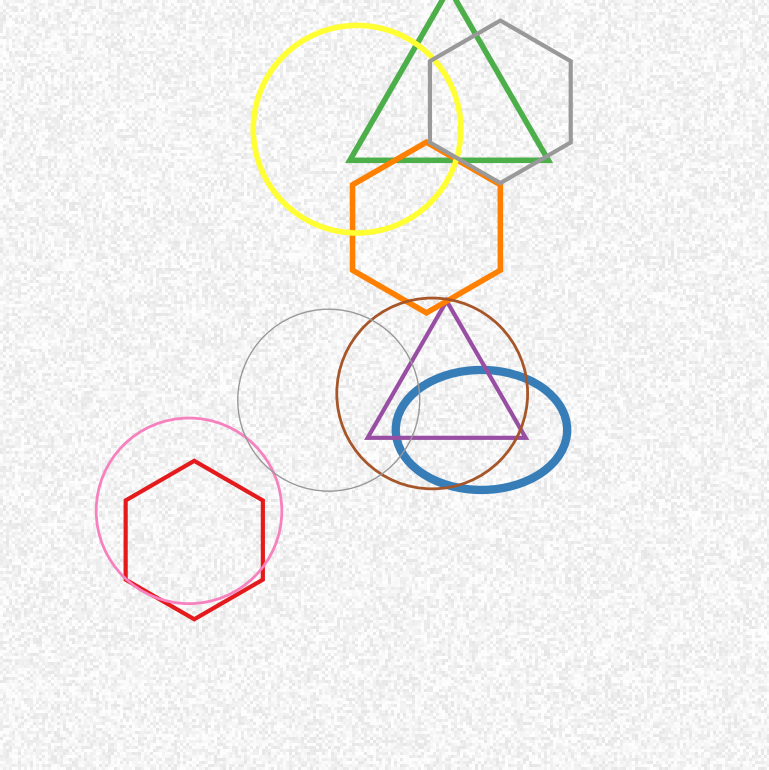[{"shape": "hexagon", "thickness": 1.5, "radius": 0.51, "center": [0.252, 0.299]}, {"shape": "oval", "thickness": 3, "radius": 0.56, "center": [0.625, 0.442]}, {"shape": "triangle", "thickness": 2, "radius": 0.74, "center": [0.583, 0.866]}, {"shape": "triangle", "thickness": 1.5, "radius": 0.59, "center": [0.58, 0.491]}, {"shape": "hexagon", "thickness": 2, "radius": 0.55, "center": [0.554, 0.705]}, {"shape": "circle", "thickness": 2, "radius": 0.67, "center": [0.464, 0.832]}, {"shape": "circle", "thickness": 1, "radius": 0.62, "center": [0.561, 0.489]}, {"shape": "circle", "thickness": 1, "radius": 0.6, "center": [0.245, 0.337]}, {"shape": "circle", "thickness": 0.5, "radius": 0.59, "center": [0.427, 0.48]}, {"shape": "hexagon", "thickness": 1.5, "radius": 0.53, "center": [0.65, 0.868]}]